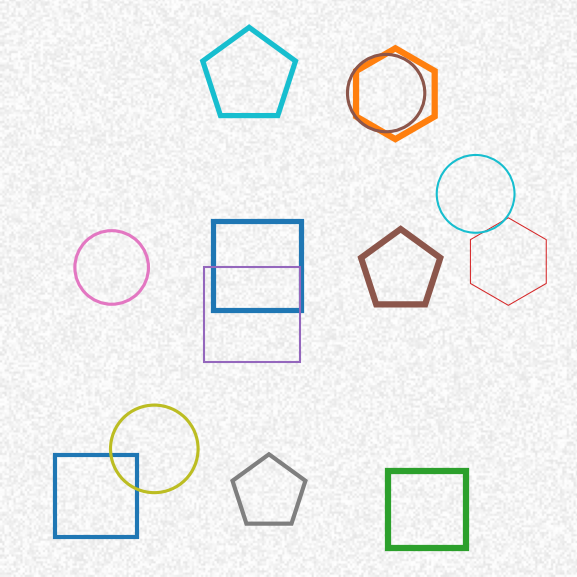[{"shape": "square", "thickness": 2, "radius": 0.36, "center": [0.166, 0.141]}, {"shape": "square", "thickness": 2.5, "radius": 0.38, "center": [0.446, 0.539]}, {"shape": "hexagon", "thickness": 3, "radius": 0.39, "center": [0.685, 0.837]}, {"shape": "square", "thickness": 3, "radius": 0.34, "center": [0.74, 0.117]}, {"shape": "hexagon", "thickness": 0.5, "radius": 0.38, "center": [0.88, 0.546]}, {"shape": "square", "thickness": 1, "radius": 0.41, "center": [0.436, 0.454]}, {"shape": "circle", "thickness": 1.5, "radius": 0.33, "center": [0.669, 0.838]}, {"shape": "pentagon", "thickness": 3, "radius": 0.36, "center": [0.694, 0.53]}, {"shape": "circle", "thickness": 1.5, "radius": 0.32, "center": [0.193, 0.536]}, {"shape": "pentagon", "thickness": 2, "radius": 0.33, "center": [0.466, 0.146]}, {"shape": "circle", "thickness": 1.5, "radius": 0.38, "center": [0.267, 0.222]}, {"shape": "circle", "thickness": 1, "radius": 0.34, "center": [0.824, 0.663]}, {"shape": "pentagon", "thickness": 2.5, "radius": 0.42, "center": [0.431, 0.867]}]